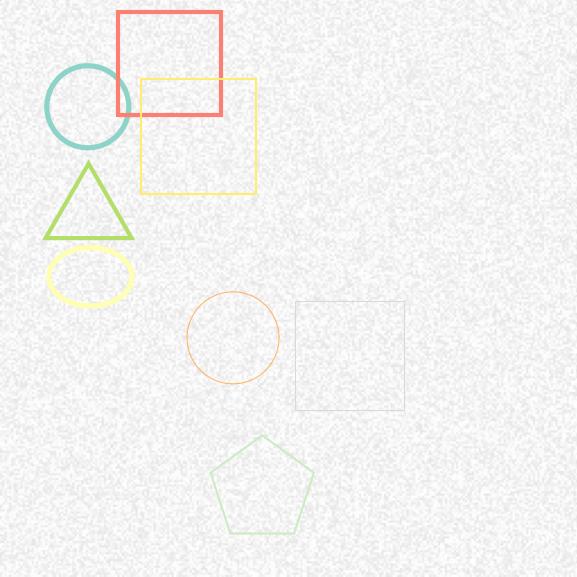[{"shape": "circle", "thickness": 2.5, "radius": 0.35, "center": [0.152, 0.814]}, {"shape": "oval", "thickness": 2.5, "radius": 0.36, "center": [0.157, 0.52]}, {"shape": "square", "thickness": 2, "radius": 0.45, "center": [0.294, 0.889]}, {"shape": "circle", "thickness": 0.5, "radius": 0.4, "center": [0.404, 0.414]}, {"shape": "triangle", "thickness": 2, "radius": 0.43, "center": [0.153, 0.63]}, {"shape": "square", "thickness": 0.5, "radius": 0.47, "center": [0.605, 0.384]}, {"shape": "pentagon", "thickness": 1, "radius": 0.47, "center": [0.454, 0.151]}, {"shape": "square", "thickness": 1, "radius": 0.5, "center": [0.343, 0.762]}]